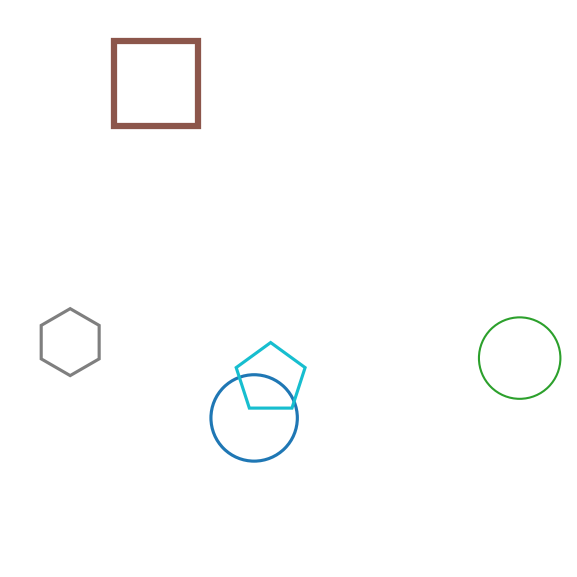[{"shape": "circle", "thickness": 1.5, "radius": 0.37, "center": [0.44, 0.275]}, {"shape": "circle", "thickness": 1, "radius": 0.35, "center": [0.9, 0.379]}, {"shape": "square", "thickness": 3, "radius": 0.37, "center": [0.27, 0.854]}, {"shape": "hexagon", "thickness": 1.5, "radius": 0.29, "center": [0.122, 0.407]}, {"shape": "pentagon", "thickness": 1.5, "radius": 0.31, "center": [0.469, 0.343]}]